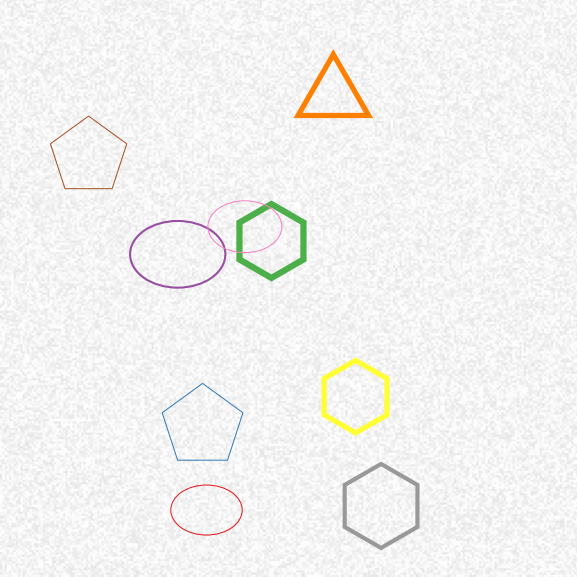[{"shape": "oval", "thickness": 0.5, "radius": 0.31, "center": [0.358, 0.116]}, {"shape": "pentagon", "thickness": 0.5, "radius": 0.37, "center": [0.351, 0.262]}, {"shape": "hexagon", "thickness": 3, "radius": 0.32, "center": [0.47, 0.582]}, {"shape": "oval", "thickness": 1, "radius": 0.41, "center": [0.308, 0.559]}, {"shape": "triangle", "thickness": 2.5, "radius": 0.35, "center": [0.577, 0.834]}, {"shape": "hexagon", "thickness": 2.5, "radius": 0.31, "center": [0.616, 0.312]}, {"shape": "pentagon", "thickness": 0.5, "radius": 0.35, "center": [0.153, 0.729]}, {"shape": "oval", "thickness": 0.5, "radius": 0.32, "center": [0.424, 0.607]}, {"shape": "hexagon", "thickness": 2, "radius": 0.36, "center": [0.66, 0.123]}]